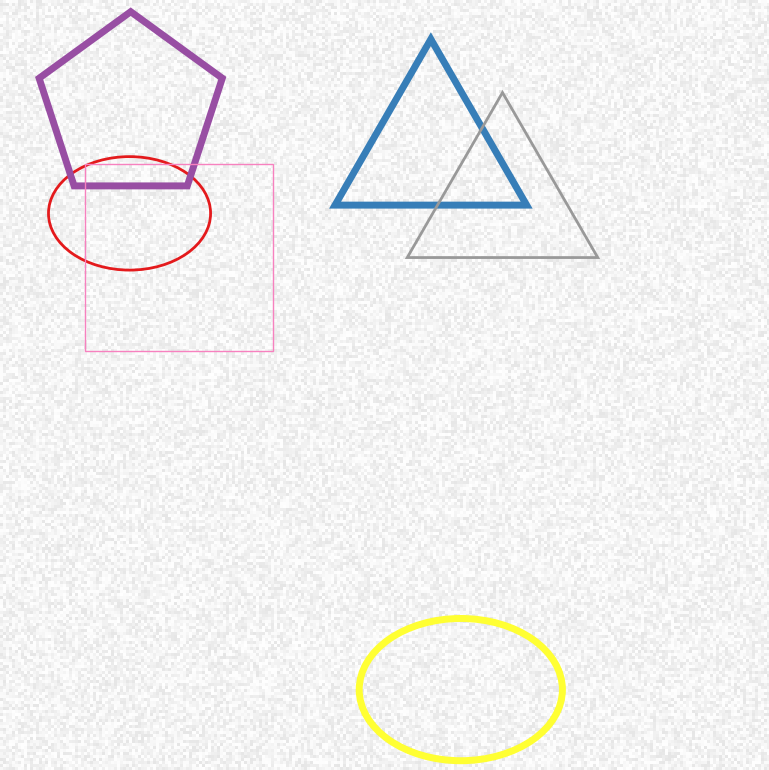[{"shape": "oval", "thickness": 1, "radius": 0.53, "center": [0.168, 0.723]}, {"shape": "triangle", "thickness": 2.5, "radius": 0.72, "center": [0.56, 0.805]}, {"shape": "pentagon", "thickness": 2.5, "radius": 0.63, "center": [0.17, 0.86]}, {"shape": "oval", "thickness": 2.5, "radius": 0.66, "center": [0.598, 0.104]}, {"shape": "square", "thickness": 0.5, "radius": 0.61, "center": [0.233, 0.666]}, {"shape": "triangle", "thickness": 1, "radius": 0.71, "center": [0.653, 0.737]}]